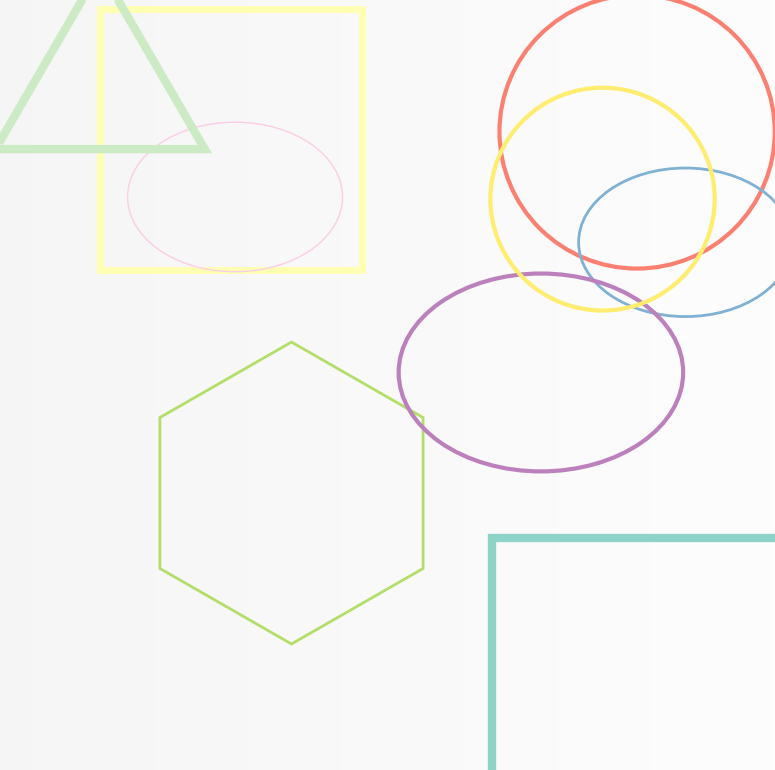[{"shape": "square", "thickness": 3, "radius": 0.97, "center": [0.83, 0.107]}, {"shape": "square", "thickness": 2.5, "radius": 0.85, "center": [0.298, 0.819]}, {"shape": "circle", "thickness": 1.5, "radius": 0.89, "center": [0.822, 0.829]}, {"shape": "oval", "thickness": 1, "radius": 0.69, "center": [0.884, 0.685]}, {"shape": "hexagon", "thickness": 1, "radius": 0.98, "center": [0.376, 0.36]}, {"shape": "oval", "thickness": 0.5, "radius": 0.69, "center": [0.303, 0.744]}, {"shape": "oval", "thickness": 1.5, "radius": 0.92, "center": [0.698, 0.516]}, {"shape": "triangle", "thickness": 3, "radius": 0.78, "center": [0.129, 0.884]}, {"shape": "circle", "thickness": 1.5, "radius": 0.72, "center": [0.777, 0.741]}]